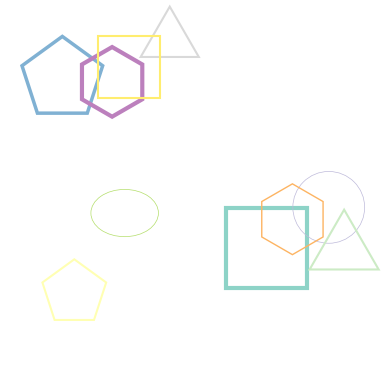[{"shape": "square", "thickness": 3, "radius": 0.52, "center": [0.692, 0.356]}, {"shape": "pentagon", "thickness": 1.5, "radius": 0.44, "center": [0.193, 0.239]}, {"shape": "circle", "thickness": 0.5, "radius": 0.47, "center": [0.854, 0.461]}, {"shape": "pentagon", "thickness": 2.5, "radius": 0.55, "center": [0.162, 0.795]}, {"shape": "hexagon", "thickness": 1, "radius": 0.46, "center": [0.76, 0.431]}, {"shape": "oval", "thickness": 0.5, "radius": 0.44, "center": [0.324, 0.447]}, {"shape": "triangle", "thickness": 1.5, "radius": 0.44, "center": [0.441, 0.896]}, {"shape": "hexagon", "thickness": 3, "radius": 0.45, "center": [0.291, 0.787]}, {"shape": "triangle", "thickness": 1.5, "radius": 0.52, "center": [0.894, 0.352]}, {"shape": "square", "thickness": 1.5, "radius": 0.4, "center": [0.336, 0.825]}]